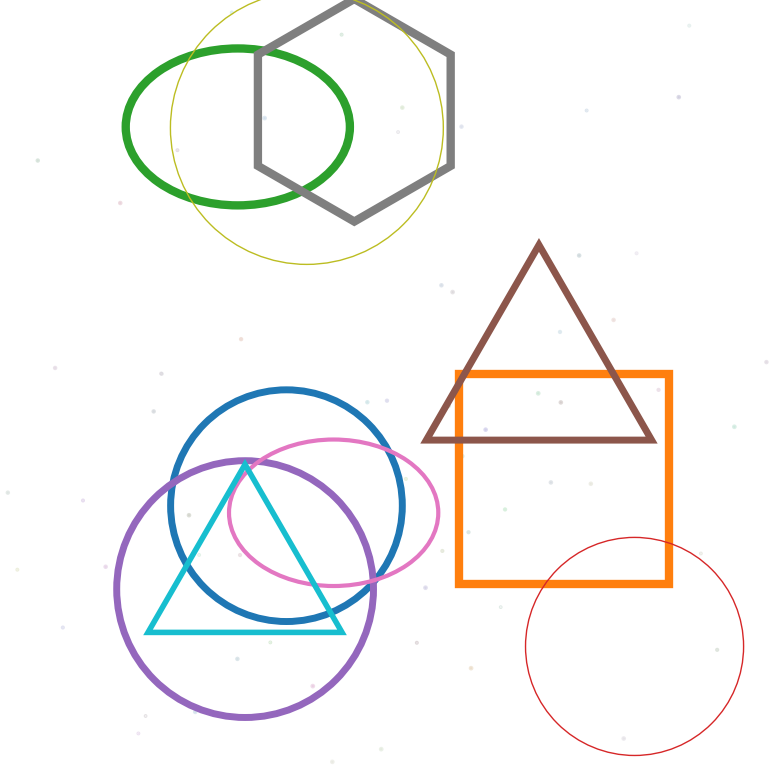[{"shape": "circle", "thickness": 2.5, "radius": 0.75, "center": [0.372, 0.343]}, {"shape": "square", "thickness": 3, "radius": 0.68, "center": [0.733, 0.378]}, {"shape": "oval", "thickness": 3, "radius": 0.73, "center": [0.309, 0.835]}, {"shape": "circle", "thickness": 0.5, "radius": 0.71, "center": [0.824, 0.16]}, {"shape": "circle", "thickness": 2.5, "radius": 0.83, "center": [0.318, 0.235]}, {"shape": "triangle", "thickness": 2.5, "radius": 0.84, "center": [0.7, 0.513]}, {"shape": "oval", "thickness": 1.5, "radius": 0.68, "center": [0.433, 0.334]}, {"shape": "hexagon", "thickness": 3, "radius": 0.72, "center": [0.46, 0.857]}, {"shape": "circle", "thickness": 0.5, "radius": 0.89, "center": [0.399, 0.834]}, {"shape": "triangle", "thickness": 2, "radius": 0.73, "center": [0.318, 0.251]}]